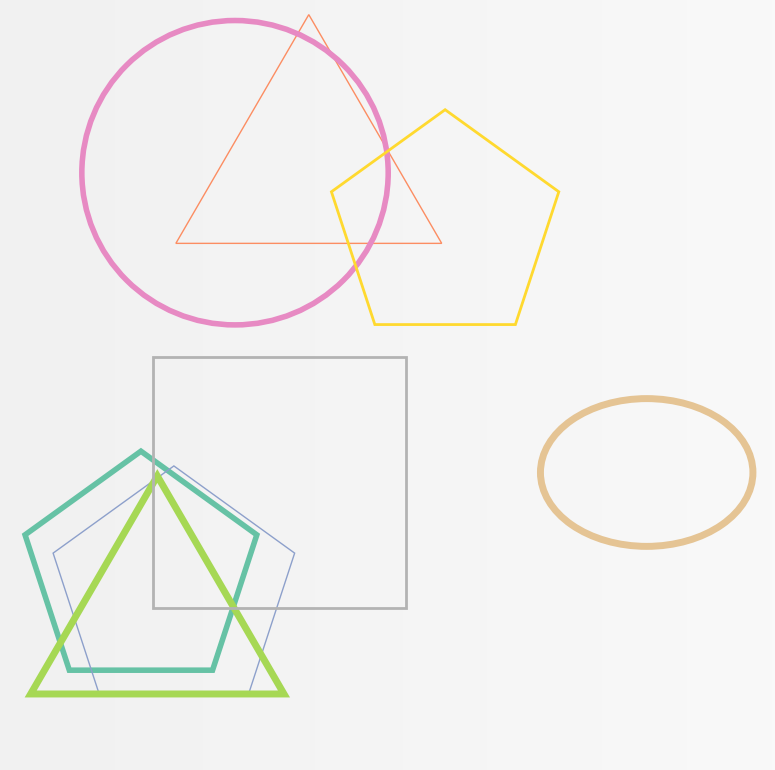[{"shape": "pentagon", "thickness": 2, "radius": 0.79, "center": [0.182, 0.257]}, {"shape": "triangle", "thickness": 0.5, "radius": 0.99, "center": [0.398, 0.783]}, {"shape": "pentagon", "thickness": 0.5, "radius": 0.82, "center": [0.224, 0.231]}, {"shape": "circle", "thickness": 2, "radius": 0.99, "center": [0.303, 0.776]}, {"shape": "triangle", "thickness": 2.5, "radius": 0.94, "center": [0.203, 0.193]}, {"shape": "pentagon", "thickness": 1, "radius": 0.77, "center": [0.574, 0.703]}, {"shape": "oval", "thickness": 2.5, "radius": 0.69, "center": [0.834, 0.386]}, {"shape": "square", "thickness": 1, "radius": 0.82, "center": [0.361, 0.373]}]